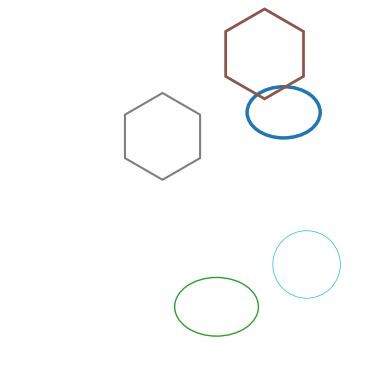[{"shape": "oval", "thickness": 2.5, "radius": 0.47, "center": [0.737, 0.708]}, {"shape": "oval", "thickness": 1, "radius": 0.54, "center": [0.563, 0.203]}, {"shape": "hexagon", "thickness": 2, "radius": 0.58, "center": [0.687, 0.86]}, {"shape": "hexagon", "thickness": 1.5, "radius": 0.56, "center": [0.422, 0.646]}, {"shape": "circle", "thickness": 0.5, "radius": 0.44, "center": [0.796, 0.313]}]